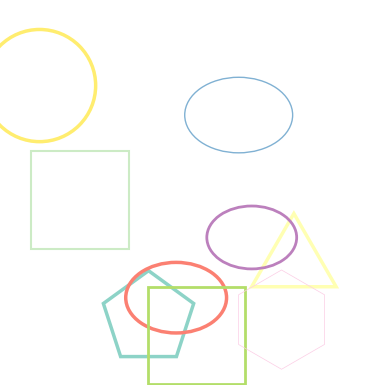[{"shape": "pentagon", "thickness": 2.5, "radius": 0.62, "center": [0.386, 0.174]}, {"shape": "triangle", "thickness": 2.5, "radius": 0.63, "center": [0.763, 0.319]}, {"shape": "oval", "thickness": 2.5, "radius": 0.65, "center": [0.458, 0.227]}, {"shape": "oval", "thickness": 1, "radius": 0.7, "center": [0.62, 0.701]}, {"shape": "square", "thickness": 2, "radius": 0.63, "center": [0.511, 0.129]}, {"shape": "hexagon", "thickness": 0.5, "radius": 0.64, "center": [0.731, 0.17]}, {"shape": "oval", "thickness": 2, "radius": 0.58, "center": [0.654, 0.383]}, {"shape": "square", "thickness": 1.5, "radius": 0.63, "center": [0.208, 0.48]}, {"shape": "circle", "thickness": 2.5, "radius": 0.73, "center": [0.103, 0.778]}]